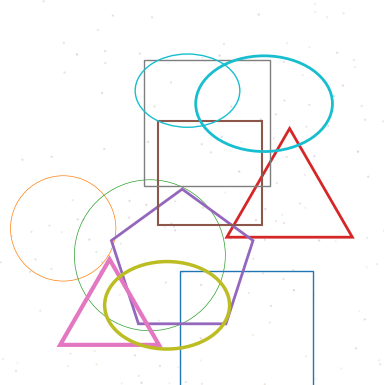[{"shape": "square", "thickness": 1, "radius": 0.86, "center": [0.641, 0.123]}, {"shape": "circle", "thickness": 0.5, "radius": 0.68, "center": [0.164, 0.407]}, {"shape": "circle", "thickness": 0.5, "radius": 0.98, "center": [0.389, 0.337]}, {"shape": "triangle", "thickness": 2, "radius": 0.94, "center": [0.752, 0.478]}, {"shape": "pentagon", "thickness": 2, "radius": 0.97, "center": [0.473, 0.315]}, {"shape": "square", "thickness": 1.5, "radius": 0.68, "center": [0.547, 0.55]}, {"shape": "triangle", "thickness": 3, "radius": 0.74, "center": [0.285, 0.178]}, {"shape": "square", "thickness": 1, "radius": 0.82, "center": [0.538, 0.681]}, {"shape": "oval", "thickness": 2.5, "radius": 0.81, "center": [0.434, 0.207]}, {"shape": "oval", "thickness": 2, "radius": 0.89, "center": [0.686, 0.731]}, {"shape": "oval", "thickness": 1, "radius": 0.68, "center": [0.487, 0.765]}]